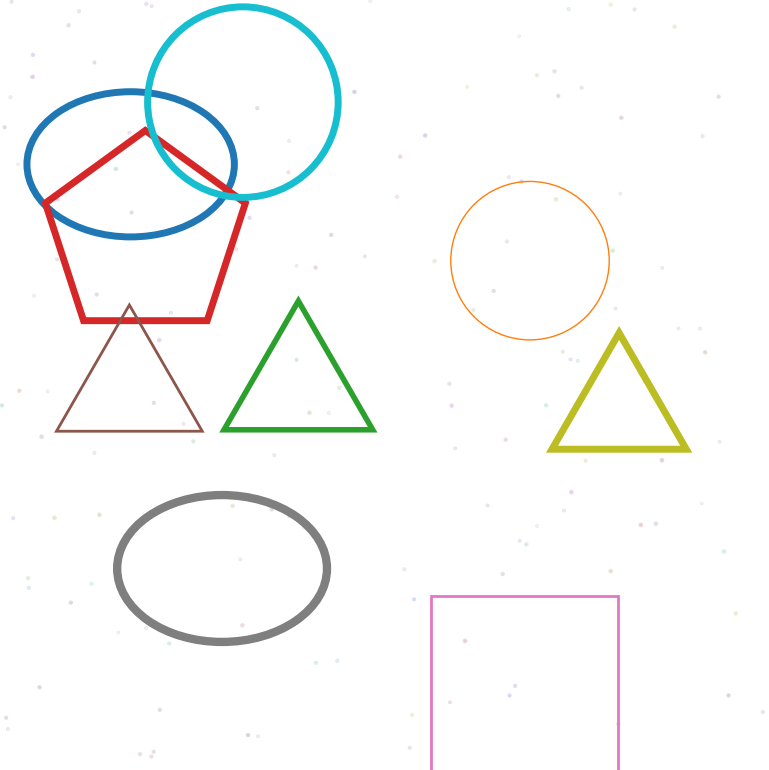[{"shape": "oval", "thickness": 2.5, "radius": 0.67, "center": [0.17, 0.787]}, {"shape": "circle", "thickness": 0.5, "radius": 0.51, "center": [0.688, 0.661]}, {"shape": "triangle", "thickness": 2, "radius": 0.56, "center": [0.387, 0.498]}, {"shape": "pentagon", "thickness": 2.5, "radius": 0.68, "center": [0.189, 0.694]}, {"shape": "triangle", "thickness": 1, "radius": 0.55, "center": [0.168, 0.495]}, {"shape": "square", "thickness": 1, "radius": 0.61, "center": [0.681, 0.104]}, {"shape": "oval", "thickness": 3, "radius": 0.68, "center": [0.288, 0.262]}, {"shape": "triangle", "thickness": 2.5, "radius": 0.5, "center": [0.804, 0.467]}, {"shape": "circle", "thickness": 2.5, "radius": 0.62, "center": [0.315, 0.867]}]